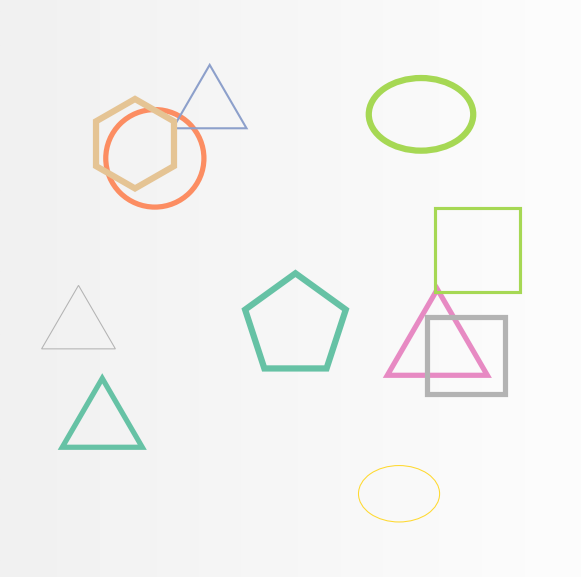[{"shape": "triangle", "thickness": 2.5, "radius": 0.4, "center": [0.176, 0.264]}, {"shape": "pentagon", "thickness": 3, "radius": 0.46, "center": [0.508, 0.435]}, {"shape": "circle", "thickness": 2.5, "radius": 0.42, "center": [0.266, 0.725]}, {"shape": "triangle", "thickness": 1, "radius": 0.37, "center": [0.361, 0.814]}, {"shape": "triangle", "thickness": 2.5, "radius": 0.5, "center": [0.752, 0.399]}, {"shape": "oval", "thickness": 3, "radius": 0.45, "center": [0.724, 0.801]}, {"shape": "square", "thickness": 1.5, "radius": 0.36, "center": [0.821, 0.566]}, {"shape": "oval", "thickness": 0.5, "radius": 0.35, "center": [0.687, 0.144]}, {"shape": "hexagon", "thickness": 3, "radius": 0.39, "center": [0.232, 0.75]}, {"shape": "square", "thickness": 2.5, "radius": 0.33, "center": [0.802, 0.384]}, {"shape": "triangle", "thickness": 0.5, "radius": 0.37, "center": [0.135, 0.432]}]